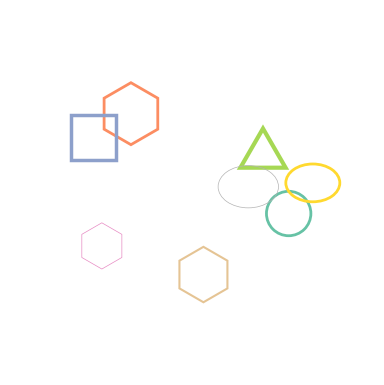[{"shape": "circle", "thickness": 2, "radius": 0.29, "center": [0.75, 0.445]}, {"shape": "hexagon", "thickness": 2, "radius": 0.4, "center": [0.34, 0.705]}, {"shape": "square", "thickness": 2.5, "radius": 0.29, "center": [0.243, 0.642]}, {"shape": "hexagon", "thickness": 0.5, "radius": 0.3, "center": [0.265, 0.361]}, {"shape": "triangle", "thickness": 3, "radius": 0.34, "center": [0.683, 0.598]}, {"shape": "oval", "thickness": 2, "radius": 0.35, "center": [0.812, 0.525]}, {"shape": "hexagon", "thickness": 1.5, "radius": 0.36, "center": [0.528, 0.287]}, {"shape": "oval", "thickness": 0.5, "radius": 0.39, "center": [0.645, 0.515]}]